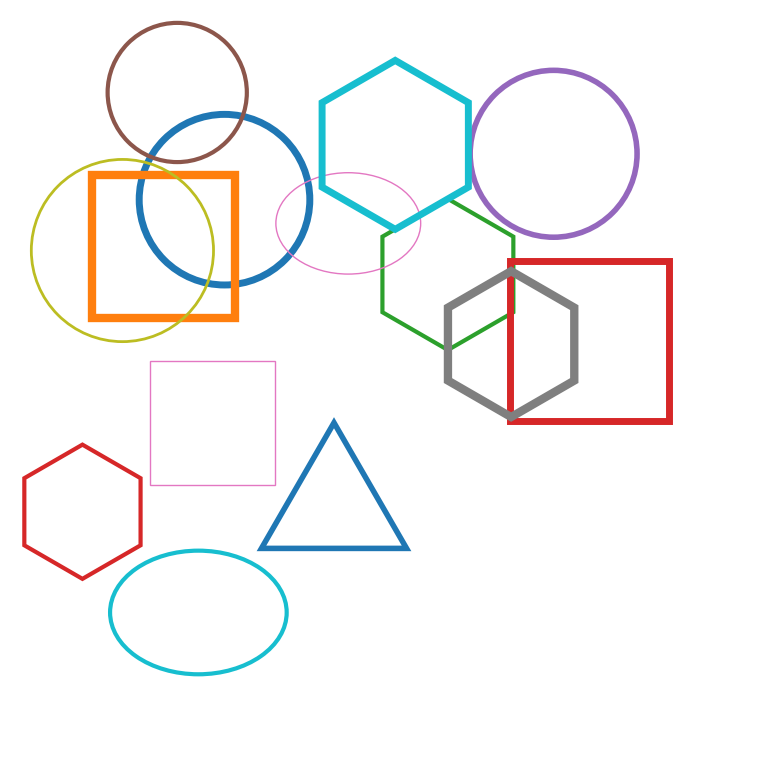[{"shape": "triangle", "thickness": 2, "radius": 0.54, "center": [0.434, 0.342]}, {"shape": "circle", "thickness": 2.5, "radius": 0.55, "center": [0.292, 0.741]}, {"shape": "square", "thickness": 3, "radius": 0.46, "center": [0.213, 0.68]}, {"shape": "hexagon", "thickness": 1.5, "radius": 0.49, "center": [0.582, 0.644]}, {"shape": "square", "thickness": 2.5, "radius": 0.52, "center": [0.765, 0.557]}, {"shape": "hexagon", "thickness": 1.5, "radius": 0.44, "center": [0.107, 0.335]}, {"shape": "circle", "thickness": 2, "radius": 0.54, "center": [0.719, 0.8]}, {"shape": "circle", "thickness": 1.5, "radius": 0.45, "center": [0.23, 0.88]}, {"shape": "oval", "thickness": 0.5, "radius": 0.47, "center": [0.452, 0.71]}, {"shape": "square", "thickness": 0.5, "radius": 0.4, "center": [0.276, 0.451]}, {"shape": "hexagon", "thickness": 3, "radius": 0.47, "center": [0.664, 0.553]}, {"shape": "circle", "thickness": 1, "radius": 0.59, "center": [0.159, 0.675]}, {"shape": "oval", "thickness": 1.5, "radius": 0.57, "center": [0.258, 0.205]}, {"shape": "hexagon", "thickness": 2.5, "radius": 0.55, "center": [0.513, 0.812]}]